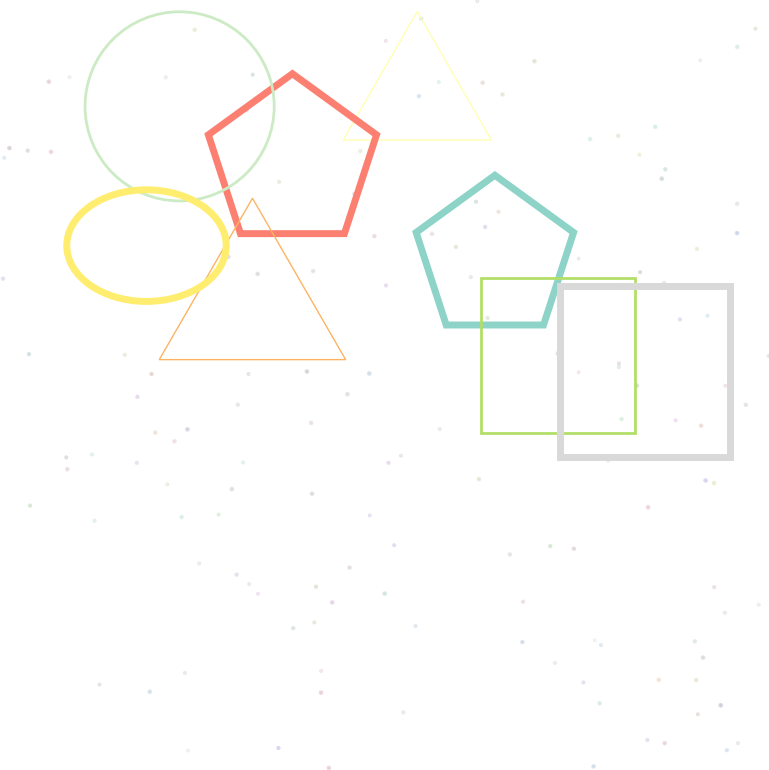[{"shape": "pentagon", "thickness": 2.5, "radius": 0.54, "center": [0.643, 0.665]}, {"shape": "triangle", "thickness": 0.5, "radius": 0.56, "center": [0.542, 0.874]}, {"shape": "pentagon", "thickness": 2.5, "radius": 0.57, "center": [0.38, 0.789]}, {"shape": "triangle", "thickness": 0.5, "radius": 0.7, "center": [0.328, 0.603]}, {"shape": "square", "thickness": 1, "radius": 0.5, "center": [0.725, 0.538]}, {"shape": "square", "thickness": 2.5, "radius": 0.55, "center": [0.838, 0.517]}, {"shape": "circle", "thickness": 1, "radius": 0.61, "center": [0.233, 0.862]}, {"shape": "oval", "thickness": 2.5, "radius": 0.52, "center": [0.19, 0.681]}]